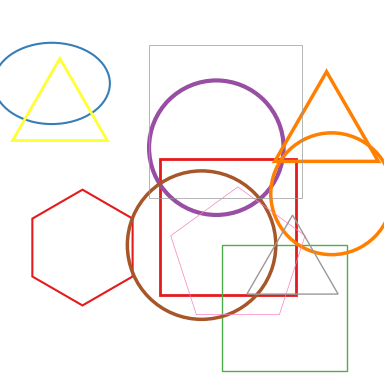[{"shape": "square", "thickness": 2, "radius": 0.88, "center": [0.592, 0.409]}, {"shape": "hexagon", "thickness": 1.5, "radius": 0.75, "center": [0.214, 0.357]}, {"shape": "oval", "thickness": 1.5, "radius": 0.75, "center": [0.135, 0.783]}, {"shape": "square", "thickness": 1, "radius": 0.82, "center": [0.739, 0.201]}, {"shape": "circle", "thickness": 3, "radius": 0.87, "center": [0.562, 0.616]}, {"shape": "triangle", "thickness": 2.5, "radius": 0.78, "center": [0.848, 0.658]}, {"shape": "circle", "thickness": 2.5, "radius": 0.79, "center": [0.861, 0.497]}, {"shape": "triangle", "thickness": 2, "radius": 0.71, "center": [0.156, 0.706]}, {"shape": "circle", "thickness": 2.5, "radius": 0.96, "center": [0.524, 0.363]}, {"shape": "pentagon", "thickness": 0.5, "radius": 0.92, "center": [0.618, 0.331]}, {"shape": "square", "thickness": 0.5, "radius": 0.99, "center": [0.586, 0.685]}, {"shape": "triangle", "thickness": 1, "radius": 0.68, "center": [0.76, 0.304]}]